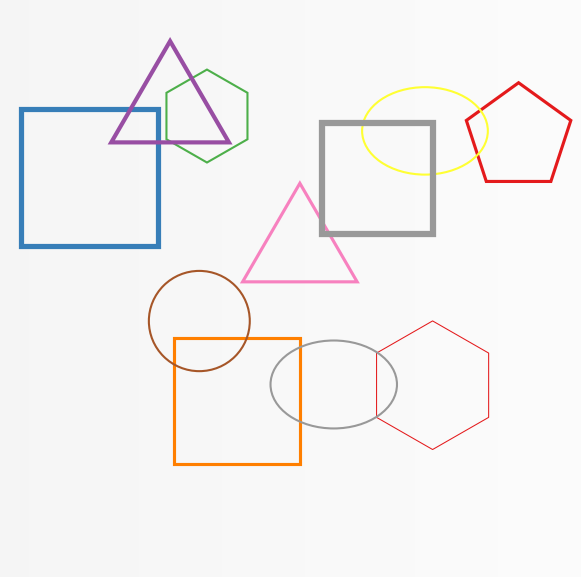[{"shape": "pentagon", "thickness": 1.5, "radius": 0.47, "center": [0.892, 0.761]}, {"shape": "hexagon", "thickness": 0.5, "radius": 0.56, "center": [0.744, 0.332]}, {"shape": "square", "thickness": 2.5, "radius": 0.59, "center": [0.154, 0.691]}, {"shape": "hexagon", "thickness": 1, "radius": 0.4, "center": [0.356, 0.798]}, {"shape": "triangle", "thickness": 2, "radius": 0.58, "center": [0.293, 0.811]}, {"shape": "square", "thickness": 1.5, "radius": 0.54, "center": [0.408, 0.305]}, {"shape": "oval", "thickness": 1, "radius": 0.54, "center": [0.731, 0.772]}, {"shape": "circle", "thickness": 1, "radius": 0.43, "center": [0.343, 0.443]}, {"shape": "triangle", "thickness": 1.5, "radius": 0.57, "center": [0.516, 0.568]}, {"shape": "oval", "thickness": 1, "radius": 0.54, "center": [0.574, 0.333]}, {"shape": "square", "thickness": 3, "radius": 0.48, "center": [0.649, 0.69]}]